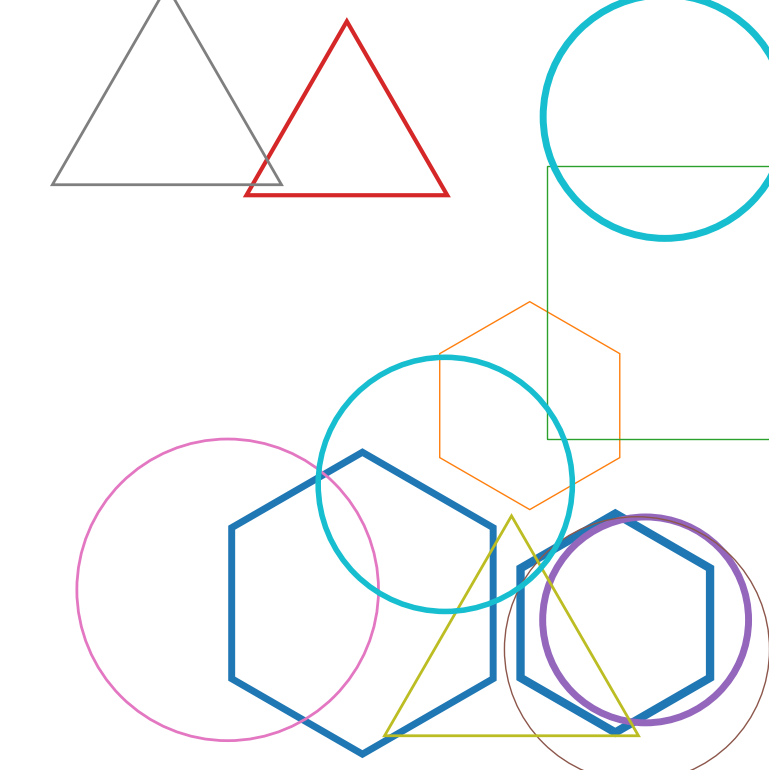[{"shape": "hexagon", "thickness": 3, "radius": 0.71, "center": [0.799, 0.191]}, {"shape": "hexagon", "thickness": 2.5, "radius": 0.98, "center": [0.471, 0.217]}, {"shape": "hexagon", "thickness": 0.5, "radius": 0.68, "center": [0.688, 0.473]}, {"shape": "square", "thickness": 0.5, "radius": 0.89, "center": [0.888, 0.607]}, {"shape": "triangle", "thickness": 1.5, "radius": 0.75, "center": [0.45, 0.822]}, {"shape": "circle", "thickness": 2.5, "radius": 0.67, "center": [0.838, 0.195]}, {"shape": "circle", "thickness": 0.5, "radius": 0.86, "center": [0.827, 0.157]}, {"shape": "circle", "thickness": 1, "radius": 0.98, "center": [0.296, 0.234]}, {"shape": "triangle", "thickness": 1, "radius": 0.86, "center": [0.217, 0.846]}, {"shape": "triangle", "thickness": 1, "radius": 0.95, "center": [0.664, 0.14]}, {"shape": "circle", "thickness": 2, "radius": 0.83, "center": [0.578, 0.371]}, {"shape": "circle", "thickness": 2.5, "radius": 0.79, "center": [0.864, 0.849]}]